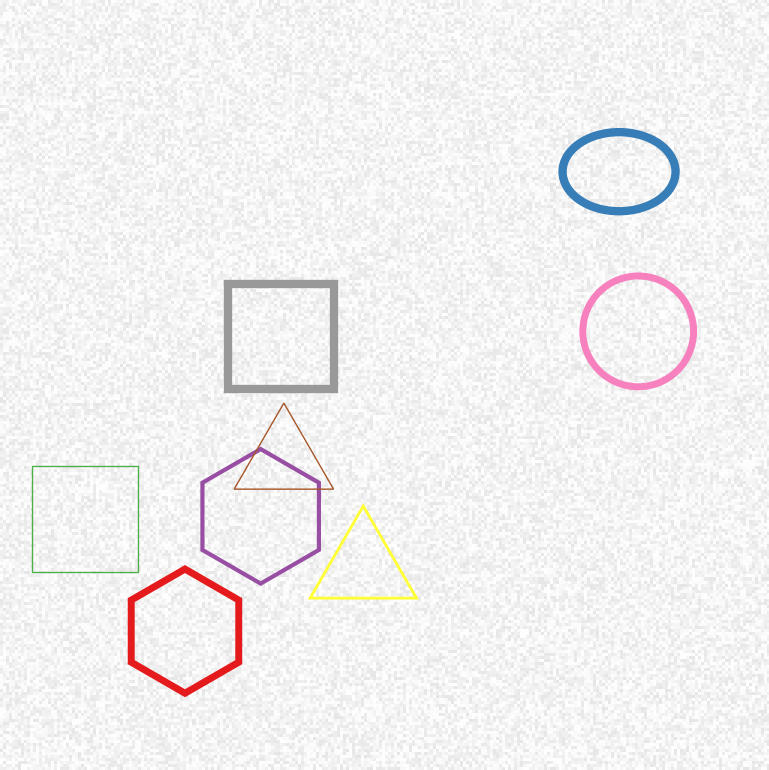[{"shape": "hexagon", "thickness": 2.5, "radius": 0.4, "center": [0.24, 0.18]}, {"shape": "oval", "thickness": 3, "radius": 0.37, "center": [0.804, 0.777]}, {"shape": "square", "thickness": 0.5, "radius": 0.34, "center": [0.11, 0.326]}, {"shape": "hexagon", "thickness": 1.5, "radius": 0.44, "center": [0.339, 0.329]}, {"shape": "triangle", "thickness": 1, "radius": 0.4, "center": [0.472, 0.263]}, {"shape": "triangle", "thickness": 0.5, "radius": 0.37, "center": [0.369, 0.402]}, {"shape": "circle", "thickness": 2.5, "radius": 0.36, "center": [0.829, 0.57]}, {"shape": "square", "thickness": 3, "radius": 0.34, "center": [0.365, 0.563]}]